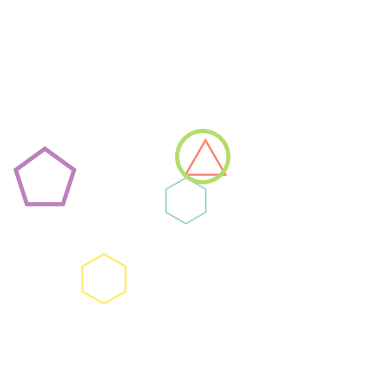[{"shape": "hexagon", "thickness": 1, "radius": 0.3, "center": [0.483, 0.478]}, {"shape": "triangle", "thickness": 1.5, "radius": 0.3, "center": [0.534, 0.576]}, {"shape": "circle", "thickness": 3, "radius": 0.33, "center": [0.527, 0.593]}, {"shape": "pentagon", "thickness": 3, "radius": 0.4, "center": [0.117, 0.534]}, {"shape": "hexagon", "thickness": 1.5, "radius": 0.32, "center": [0.27, 0.276]}]